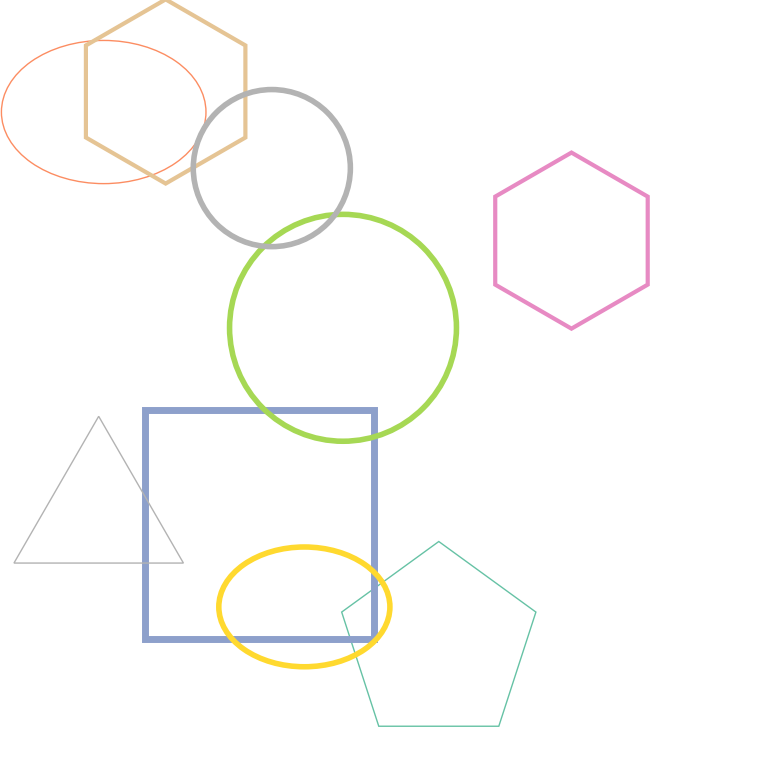[{"shape": "pentagon", "thickness": 0.5, "radius": 0.66, "center": [0.57, 0.164]}, {"shape": "oval", "thickness": 0.5, "radius": 0.66, "center": [0.135, 0.854]}, {"shape": "square", "thickness": 2.5, "radius": 0.74, "center": [0.337, 0.319]}, {"shape": "hexagon", "thickness": 1.5, "radius": 0.57, "center": [0.742, 0.688]}, {"shape": "circle", "thickness": 2, "radius": 0.74, "center": [0.445, 0.574]}, {"shape": "oval", "thickness": 2, "radius": 0.56, "center": [0.395, 0.212]}, {"shape": "hexagon", "thickness": 1.5, "radius": 0.6, "center": [0.215, 0.881]}, {"shape": "circle", "thickness": 2, "radius": 0.51, "center": [0.353, 0.782]}, {"shape": "triangle", "thickness": 0.5, "radius": 0.64, "center": [0.128, 0.332]}]